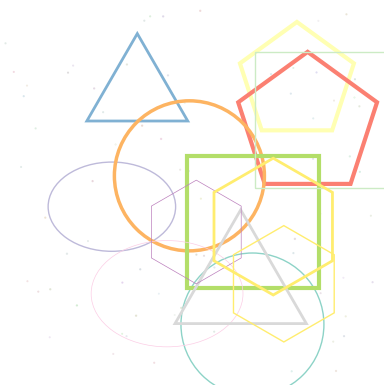[{"shape": "circle", "thickness": 1, "radius": 0.93, "center": [0.656, 0.157]}, {"shape": "pentagon", "thickness": 3, "radius": 0.78, "center": [0.771, 0.787]}, {"shape": "oval", "thickness": 1, "radius": 0.83, "center": [0.291, 0.463]}, {"shape": "pentagon", "thickness": 3, "radius": 0.95, "center": [0.799, 0.676]}, {"shape": "triangle", "thickness": 2, "radius": 0.76, "center": [0.357, 0.761]}, {"shape": "circle", "thickness": 2.5, "radius": 0.97, "center": [0.492, 0.543]}, {"shape": "square", "thickness": 3, "radius": 0.86, "center": [0.657, 0.423]}, {"shape": "oval", "thickness": 0.5, "radius": 0.99, "center": [0.434, 0.237]}, {"shape": "triangle", "thickness": 2, "radius": 0.98, "center": [0.625, 0.258]}, {"shape": "hexagon", "thickness": 0.5, "radius": 0.67, "center": [0.51, 0.397]}, {"shape": "square", "thickness": 1, "radius": 0.88, "center": [0.838, 0.688]}, {"shape": "hexagon", "thickness": 1, "radius": 0.76, "center": [0.737, 0.263]}, {"shape": "hexagon", "thickness": 2, "radius": 0.89, "center": [0.71, 0.411]}]